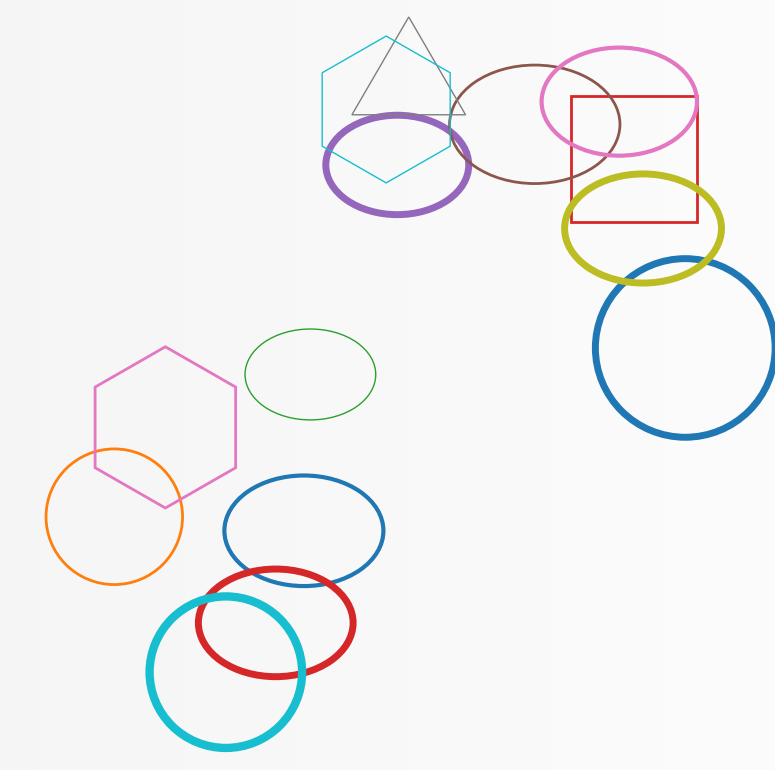[{"shape": "circle", "thickness": 2.5, "radius": 0.58, "center": [0.884, 0.548]}, {"shape": "oval", "thickness": 1.5, "radius": 0.51, "center": [0.392, 0.311]}, {"shape": "circle", "thickness": 1, "radius": 0.44, "center": [0.147, 0.329]}, {"shape": "oval", "thickness": 0.5, "radius": 0.42, "center": [0.401, 0.514]}, {"shape": "oval", "thickness": 2.5, "radius": 0.5, "center": [0.356, 0.191]}, {"shape": "square", "thickness": 1, "radius": 0.41, "center": [0.819, 0.794]}, {"shape": "oval", "thickness": 2.5, "radius": 0.46, "center": [0.513, 0.786]}, {"shape": "oval", "thickness": 1, "radius": 0.55, "center": [0.69, 0.839]}, {"shape": "oval", "thickness": 1.5, "radius": 0.5, "center": [0.799, 0.868]}, {"shape": "hexagon", "thickness": 1, "radius": 0.52, "center": [0.213, 0.445]}, {"shape": "triangle", "thickness": 0.5, "radius": 0.42, "center": [0.527, 0.893]}, {"shape": "oval", "thickness": 2.5, "radius": 0.51, "center": [0.83, 0.703]}, {"shape": "hexagon", "thickness": 0.5, "radius": 0.48, "center": [0.498, 0.858]}, {"shape": "circle", "thickness": 3, "radius": 0.49, "center": [0.291, 0.127]}]